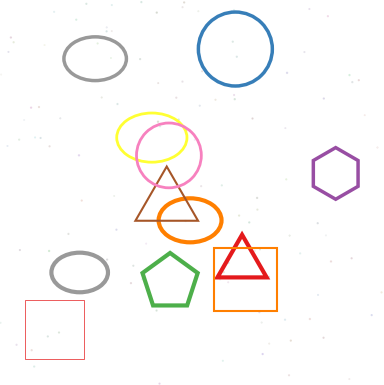[{"shape": "triangle", "thickness": 3, "radius": 0.37, "center": [0.629, 0.316]}, {"shape": "square", "thickness": 0.5, "radius": 0.38, "center": [0.141, 0.143]}, {"shape": "circle", "thickness": 2.5, "radius": 0.48, "center": [0.611, 0.873]}, {"shape": "pentagon", "thickness": 3, "radius": 0.38, "center": [0.442, 0.268]}, {"shape": "hexagon", "thickness": 2.5, "radius": 0.34, "center": [0.872, 0.55]}, {"shape": "oval", "thickness": 3, "radius": 0.41, "center": [0.494, 0.428]}, {"shape": "square", "thickness": 1.5, "radius": 0.41, "center": [0.637, 0.275]}, {"shape": "oval", "thickness": 2, "radius": 0.46, "center": [0.394, 0.643]}, {"shape": "triangle", "thickness": 1.5, "radius": 0.47, "center": [0.433, 0.474]}, {"shape": "circle", "thickness": 2, "radius": 0.42, "center": [0.439, 0.596]}, {"shape": "oval", "thickness": 3, "radius": 0.37, "center": [0.207, 0.292]}, {"shape": "oval", "thickness": 2.5, "radius": 0.41, "center": [0.247, 0.847]}]